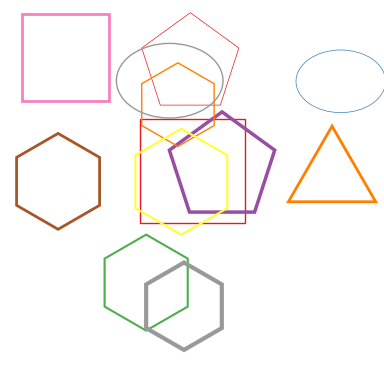[{"shape": "pentagon", "thickness": 0.5, "radius": 0.66, "center": [0.494, 0.834]}, {"shape": "square", "thickness": 1, "radius": 0.68, "center": [0.5, 0.556]}, {"shape": "oval", "thickness": 0.5, "radius": 0.58, "center": [0.885, 0.789]}, {"shape": "hexagon", "thickness": 1.5, "radius": 0.62, "center": [0.38, 0.266]}, {"shape": "pentagon", "thickness": 2.5, "radius": 0.72, "center": [0.577, 0.565]}, {"shape": "triangle", "thickness": 2, "radius": 0.65, "center": [0.862, 0.541]}, {"shape": "hexagon", "thickness": 1, "radius": 0.54, "center": [0.462, 0.728]}, {"shape": "hexagon", "thickness": 1.5, "radius": 0.69, "center": [0.471, 0.528]}, {"shape": "hexagon", "thickness": 2, "radius": 0.62, "center": [0.151, 0.529]}, {"shape": "square", "thickness": 2, "radius": 0.56, "center": [0.17, 0.851]}, {"shape": "hexagon", "thickness": 3, "radius": 0.57, "center": [0.478, 0.205]}, {"shape": "oval", "thickness": 1, "radius": 0.69, "center": [0.441, 0.79]}]